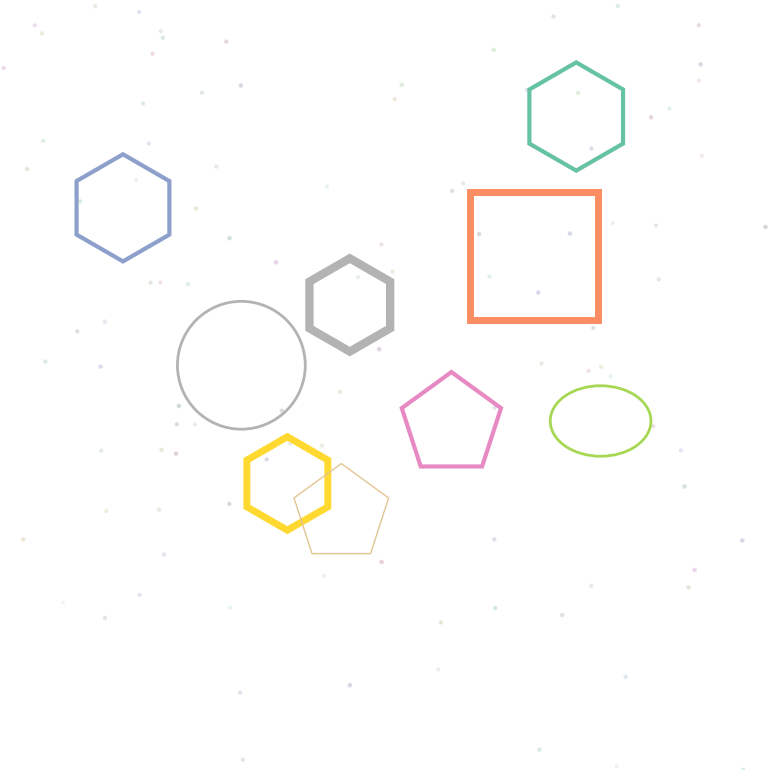[{"shape": "hexagon", "thickness": 1.5, "radius": 0.35, "center": [0.748, 0.849]}, {"shape": "square", "thickness": 2.5, "radius": 0.41, "center": [0.694, 0.668]}, {"shape": "hexagon", "thickness": 1.5, "radius": 0.35, "center": [0.16, 0.73]}, {"shape": "pentagon", "thickness": 1.5, "radius": 0.34, "center": [0.586, 0.449]}, {"shape": "oval", "thickness": 1, "radius": 0.33, "center": [0.78, 0.453]}, {"shape": "hexagon", "thickness": 2.5, "radius": 0.3, "center": [0.373, 0.372]}, {"shape": "pentagon", "thickness": 0.5, "radius": 0.32, "center": [0.443, 0.333]}, {"shape": "circle", "thickness": 1, "radius": 0.42, "center": [0.313, 0.526]}, {"shape": "hexagon", "thickness": 3, "radius": 0.3, "center": [0.454, 0.604]}]